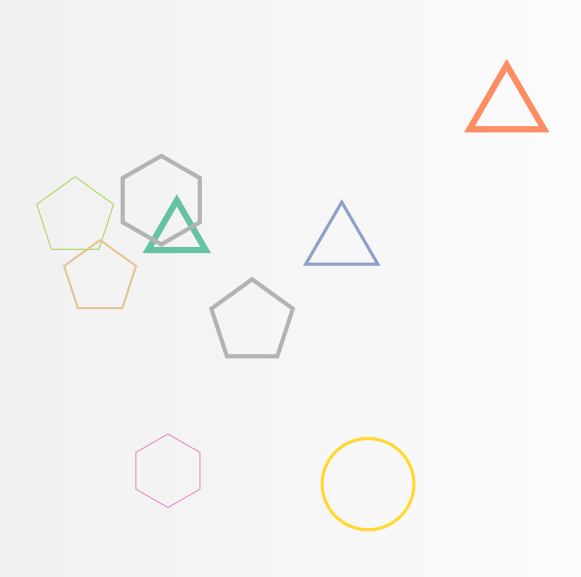[{"shape": "triangle", "thickness": 3, "radius": 0.29, "center": [0.304, 0.595]}, {"shape": "triangle", "thickness": 3, "radius": 0.37, "center": [0.872, 0.812]}, {"shape": "triangle", "thickness": 1.5, "radius": 0.36, "center": [0.588, 0.578]}, {"shape": "hexagon", "thickness": 0.5, "radius": 0.32, "center": [0.289, 0.184]}, {"shape": "pentagon", "thickness": 0.5, "radius": 0.35, "center": [0.129, 0.624]}, {"shape": "circle", "thickness": 1.5, "radius": 0.39, "center": [0.633, 0.161]}, {"shape": "pentagon", "thickness": 1, "radius": 0.33, "center": [0.172, 0.518]}, {"shape": "pentagon", "thickness": 2, "radius": 0.37, "center": [0.434, 0.442]}, {"shape": "hexagon", "thickness": 2, "radius": 0.38, "center": [0.277, 0.653]}]